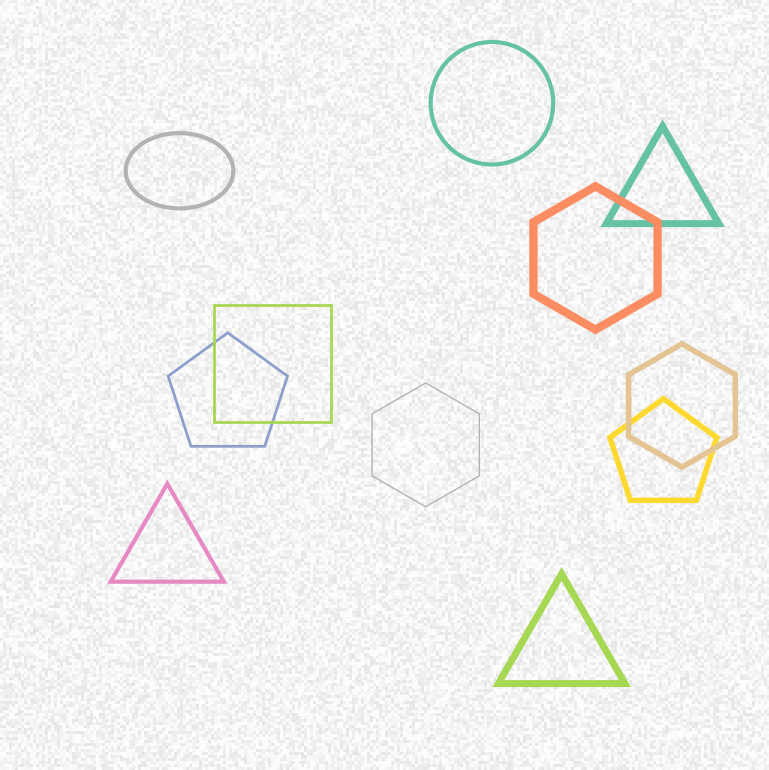[{"shape": "triangle", "thickness": 2.5, "radius": 0.42, "center": [0.861, 0.752]}, {"shape": "circle", "thickness": 1.5, "radius": 0.4, "center": [0.639, 0.866]}, {"shape": "hexagon", "thickness": 3, "radius": 0.47, "center": [0.773, 0.665]}, {"shape": "pentagon", "thickness": 1, "radius": 0.41, "center": [0.296, 0.486]}, {"shape": "triangle", "thickness": 1.5, "radius": 0.42, "center": [0.217, 0.287]}, {"shape": "square", "thickness": 1, "radius": 0.38, "center": [0.354, 0.528]}, {"shape": "triangle", "thickness": 2.5, "radius": 0.47, "center": [0.729, 0.16]}, {"shape": "pentagon", "thickness": 2, "radius": 0.36, "center": [0.862, 0.409]}, {"shape": "hexagon", "thickness": 2, "radius": 0.4, "center": [0.886, 0.473]}, {"shape": "hexagon", "thickness": 0.5, "radius": 0.4, "center": [0.553, 0.422]}, {"shape": "oval", "thickness": 1.5, "radius": 0.35, "center": [0.233, 0.778]}]